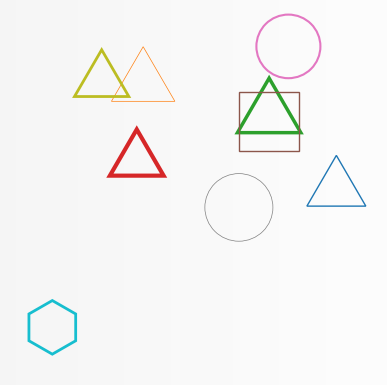[{"shape": "triangle", "thickness": 1, "radius": 0.44, "center": [0.868, 0.509]}, {"shape": "triangle", "thickness": 0.5, "radius": 0.47, "center": [0.369, 0.784]}, {"shape": "triangle", "thickness": 2.5, "radius": 0.47, "center": [0.695, 0.703]}, {"shape": "triangle", "thickness": 3, "radius": 0.4, "center": [0.353, 0.584]}, {"shape": "square", "thickness": 1, "radius": 0.39, "center": [0.693, 0.685]}, {"shape": "circle", "thickness": 1.5, "radius": 0.41, "center": [0.744, 0.879]}, {"shape": "circle", "thickness": 0.5, "radius": 0.44, "center": [0.616, 0.461]}, {"shape": "triangle", "thickness": 2, "radius": 0.4, "center": [0.262, 0.79]}, {"shape": "hexagon", "thickness": 2, "radius": 0.35, "center": [0.135, 0.15]}]